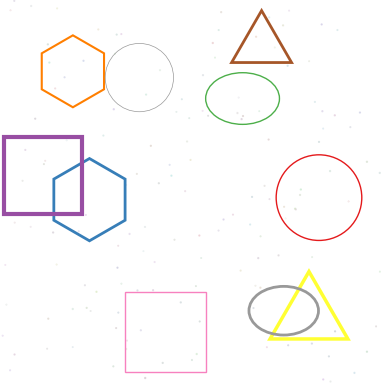[{"shape": "circle", "thickness": 1, "radius": 0.56, "center": [0.829, 0.487]}, {"shape": "hexagon", "thickness": 2, "radius": 0.53, "center": [0.232, 0.481]}, {"shape": "oval", "thickness": 1, "radius": 0.48, "center": [0.63, 0.744]}, {"shape": "square", "thickness": 3, "radius": 0.51, "center": [0.113, 0.544]}, {"shape": "hexagon", "thickness": 1.5, "radius": 0.47, "center": [0.189, 0.815]}, {"shape": "triangle", "thickness": 2.5, "radius": 0.58, "center": [0.803, 0.178]}, {"shape": "triangle", "thickness": 2, "radius": 0.45, "center": [0.679, 0.883]}, {"shape": "square", "thickness": 1, "radius": 0.52, "center": [0.43, 0.138]}, {"shape": "oval", "thickness": 2, "radius": 0.45, "center": [0.737, 0.193]}, {"shape": "circle", "thickness": 0.5, "radius": 0.44, "center": [0.362, 0.798]}]